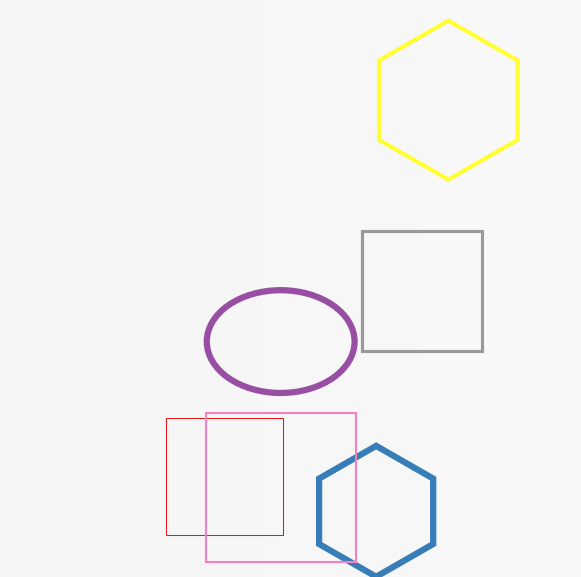[{"shape": "square", "thickness": 0.5, "radius": 0.5, "center": [0.386, 0.174]}, {"shape": "hexagon", "thickness": 3, "radius": 0.57, "center": [0.647, 0.114]}, {"shape": "oval", "thickness": 3, "radius": 0.64, "center": [0.483, 0.408]}, {"shape": "hexagon", "thickness": 2, "radius": 0.69, "center": [0.771, 0.826]}, {"shape": "square", "thickness": 1, "radius": 0.64, "center": [0.483, 0.155]}, {"shape": "square", "thickness": 1.5, "radius": 0.52, "center": [0.726, 0.495]}]